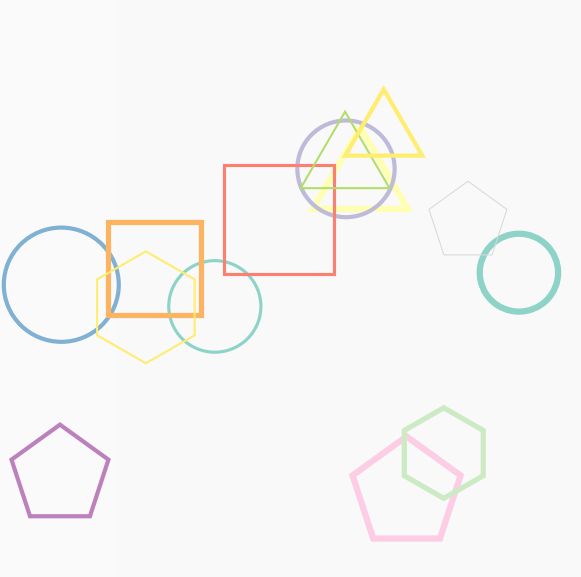[{"shape": "circle", "thickness": 3, "radius": 0.34, "center": [0.893, 0.527]}, {"shape": "circle", "thickness": 1.5, "radius": 0.4, "center": [0.37, 0.469]}, {"shape": "triangle", "thickness": 3, "radius": 0.47, "center": [0.62, 0.684]}, {"shape": "circle", "thickness": 2, "radius": 0.42, "center": [0.595, 0.707]}, {"shape": "square", "thickness": 1.5, "radius": 0.47, "center": [0.48, 0.619]}, {"shape": "circle", "thickness": 2, "radius": 0.49, "center": [0.105, 0.506]}, {"shape": "square", "thickness": 2.5, "radius": 0.4, "center": [0.266, 0.534]}, {"shape": "triangle", "thickness": 1, "radius": 0.44, "center": [0.594, 0.717]}, {"shape": "pentagon", "thickness": 3, "radius": 0.49, "center": [0.699, 0.146]}, {"shape": "pentagon", "thickness": 0.5, "radius": 0.35, "center": [0.805, 0.615]}, {"shape": "pentagon", "thickness": 2, "radius": 0.44, "center": [0.103, 0.176]}, {"shape": "hexagon", "thickness": 2.5, "radius": 0.39, "center": [0.764, 0.215]}, {"shape": "triangle", "thickness": 2, "radius": 0.38, "center": [0.66, 0.768]}, {"shape": "hexagon", "thickness": 1, "radius": 0.48, "center": [0.251, 0.467]}]